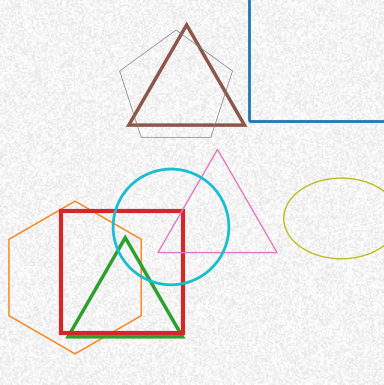[{"shape": "square", "thickness": 2, "radius": 0.99, "center": [0.844, 0.884]}, {"shape": "hexagon", "thickness": 1, "radius": 0.99, "center": [0.195, 0.279]}, {"shape": "triangle", "thickness": 2.5, "radius": 0.86, "center": [0.325, 0.211]}, {"shape": "square", "thickness": 3, "radius": 0.79, "center": [0.316, 0.293]}, {"shape": "triangle", "thickness": 2.5, "radius": 0.87, "center": [0.485, 0.762]}, {"shape": "triangle", "thickness": 1, "radius": 0.89, "center": [0.565, 0.433]}, {"shape": "pentagon", "thickness": 0.5, "radius": 0.77, "center": [0.457, 0.768]}, {"shape": "oval", "thickness": 1, "radius": 0.75, "center": [0.887, 0.433]}, {"shape": "circle", "thickness": 2, "radius": 0.75, "center": [0.444, 0.411]}]